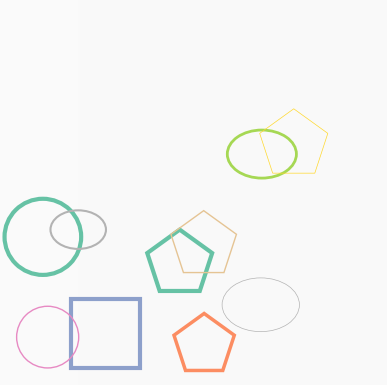[{"shape": "pentagon", "thickness": 3, "radius": 0.44, "center": [0.464, 0.315]}, {"shape": "circle", "thickness": 3, "radius": 0.49, "center": [0.111, 0.385]}, {"shape": "pentagon", "thickness": 2.5, "radius": 0.41, "center": [0.527, 0.104]}, {"shape": "square", "thickness": 3, "radius": 0.45, "center": [0.272, 0.133]}, {"shape": "circle", "thickness": 1, "radius": 0.4, "center": [0.123, 0.124]}, {"shape": "oval", "thickness": 2, "radius": 0.45, "center": [0.676, 0.6]}, {"shape": "pentagon", "thickness": 0.5, "radius": 0.46, "center": [0.758, 0.625]}, {"shape": "pentagon", "thickness": 1, "radius": 0.44, "center": [0.526, 0.364]}, {"shape": "oval", "thickness": 1.5, "radius": 0.36, "center": [0.202, 0.404]}, {"shape": "oval", "thickness": 0.5, "radius": 0.5, "center": [0.673, 0.208]}]